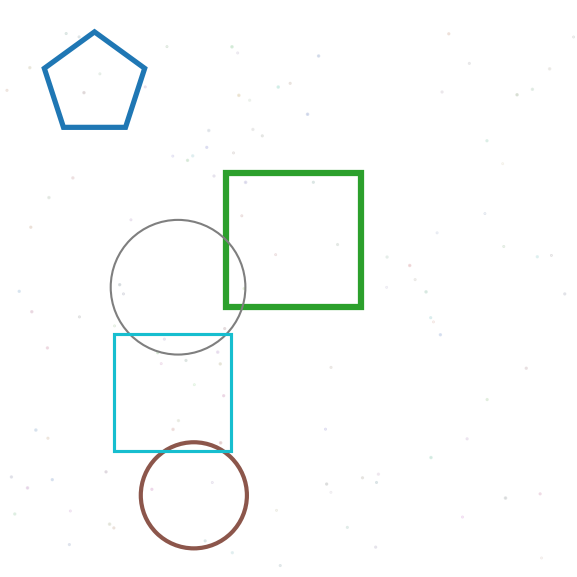[{"shape": "pentagon", "thickness": 2.5, "radius": 0.46, "center": [0.164, 0.853]}, {"shape": "square", "thickness": 3, "radius": 0.58, "center": [0.508, 0.584]}, {"shape": "circle", "thickness": 2, "radius": 0.46, "center": [0.336, 0.141]}, {"shape": "circle", "thickness": 1, "radius": 0.58, "center": [0.308, 0.502]}, {"shape": "square", "thickness": 1.5, "radius": 0.5, "center": [0.299, 0.32]}]